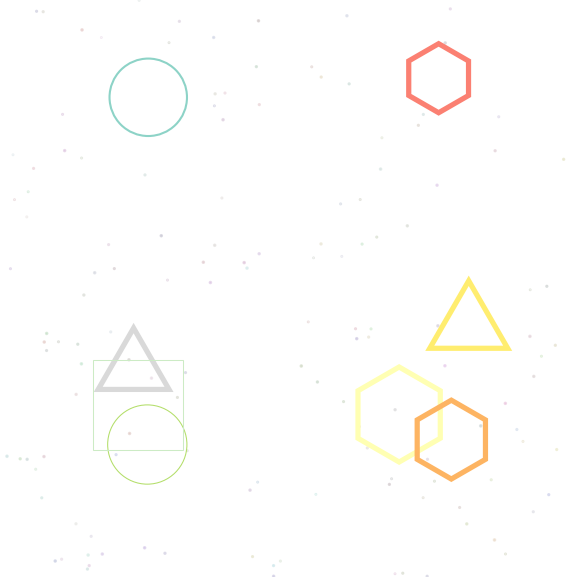[{"shape": "circle", "thickness": 1, "radius": 0.34, "center": [0.257, 0.831]}, {"shape": "hexagon", "thickness": 2.5, "radius": 0.41, "center": [0.691, 0.281]}, {"shape": "hexagon", "thickness": 2.5, "radius": 0.3, "center": [0.76, 0.864]}, {"shape": "hexagon", "thickness": 2.5, "radius": 0.34, "center": [0.782, 0.238]}, {"shape": "circle", "thickness": 0.5, "radius": 0.34, "center": [0.255, 0.229]}, {"shape": "triangle", "thickness": 2.5, "radius": 0.35, "center": [0.231, 0.36]}, {"shape": "square", "thickness": 0.5, "radius": 0.39, "center": [0.239, 0.298]}, {"shape": "triangle", "thickness": 2.5, "radius": 0.39, "center": [0.812, 0.435]}]